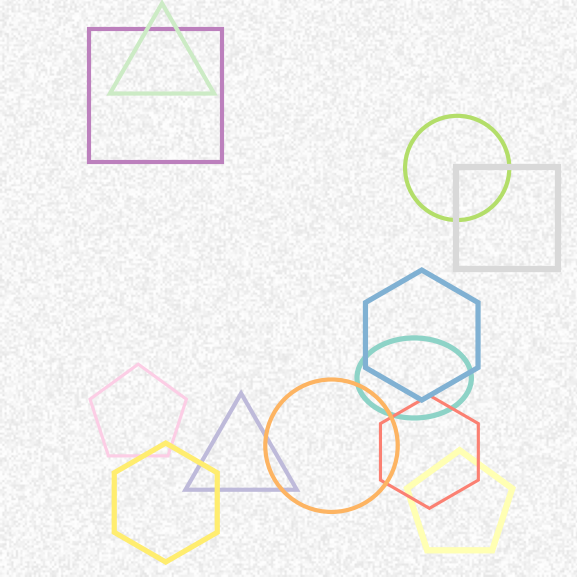[{"shape": "oval", "thickness": 2.5, "radius": 0.5, "center": [0.717, 0.345]}, {"shape": "pentagon", "thickness": 3, "radius": 0.48, "center": [0.796, 0.124]}, {"shape": "triangle", "thickness": 2, "radius": 0.56, "center": [0.418, 0.207]}, {"shape": "hexagon", "thickness": 1.5, "radius": 0.49, "center": [0.744, 0.217]}, {"shape": "hexagon", "thickness": 2.5, "radius": 0.56, "center": [0.73, 0.419]}, {"shape": "circle", "thickness": 2, "radius": 0.57, "center": [0.574, 0.227]}, {"shape": "circle", "thickness": 2, "radius": 0.45, "center": [0.792, 0.708]}, {"shape": "pentagon", "thickness": 1.5, "radius": 0.44, "center": [0.239, 0.281]}, {"shape": "square", "thickness": 3, "radius": 0.44, "center": [0.878, 0.622]}, {"shape": "square", "thickness": 2, "radius": 0.58, "center": [0.269, 0.833]}, {"shape": "triangle", "thickness": 2, "radius": 0.52, "center": [0.281, 0.889]}, {"shape": "hexagon", "thickness": 2.5, "radius": 0.51, "center": [0.287, 0.129]}]